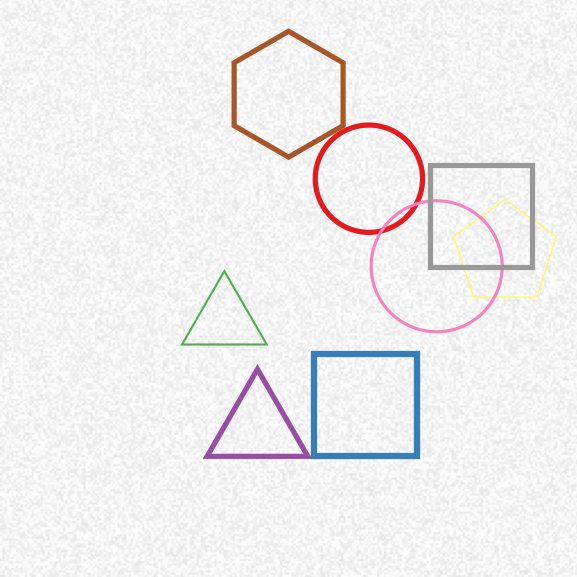[{"shape": "circle", "thickness": 2.5, "radius": 0.46, "center": [0.639, 0.69]}, {"shape": "square", "thickness": 3, "radius": 0.44, "center": [0.633, 0.298]}, {"shape": "triangle", "thickness": 1, "radius": 0.42, "center": [0.388, 0.445]}, {"shape": "triangle", "thickness": 2.5, "radius": 0.5, "center": [0.446, 0.259]}, {"shape": "pentagon", "thickness": 0.5, "radius": 0.47, "center": [0.875, 0.56]}, {"shape": "hexagon", "thickness": 2.5, "radius": 0.54, "center": [0.5, 0.836]}, {"shape": "circle", "thickness": 1.5, "radius": 0.57, "center": [0.756, 0.538]}, {"shape": "square", "thickness": 2.5, "radius": 0.44, "center": [0.832, 0.625]}]